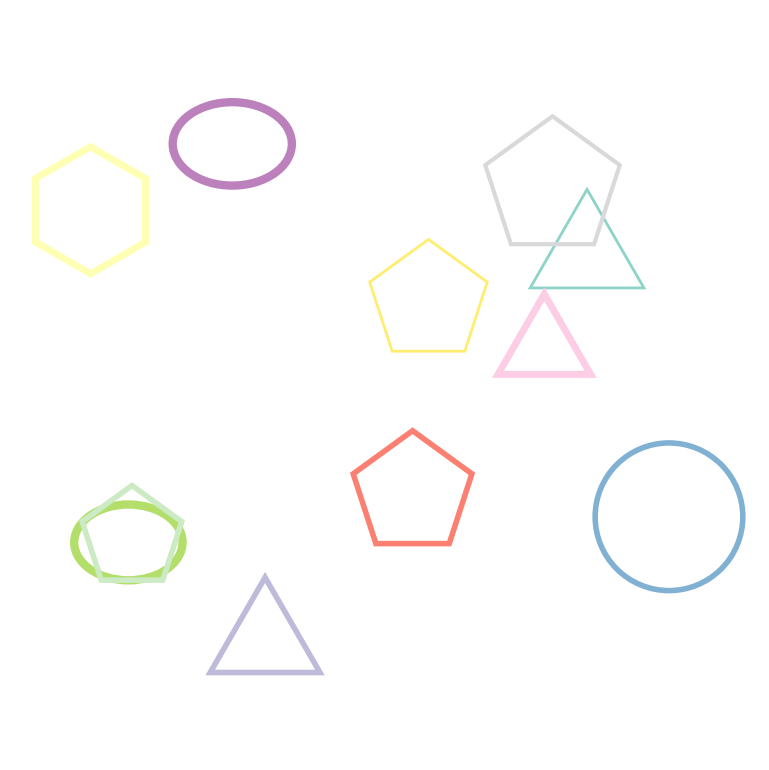[{"shape": "triangle", "thickness": 1, "radius": 0.43, "center": [0.762, 0.669]}, {"shape": "hexagon", "thickness": 2.5, "radius": 0.41, "center": [0.117, 0.727]}, {"shape": "triangle", "thickness": 2, "radius": 0.41, "center": [0.344, 0.168]}, {"shape": "pentagon", "thickness": 2, "radius": 0.41, "center": [0.536, 0.36]}, {"shape": "circle", "thickness": 2, "radius": 0.48, "center": [0.869, 0.329]}, {"shape": "oval", "thickness": 3, "radius": 0.35, "center": [0.167, 0.296]}, {"shape": "triangle", "thickness": 2.5, "radius": 0.35, "center": [0.707, 0.549]}, {"shape": "pentagon", "thickness": 1.5, "radius": 0.46, "center": [0.718, 0.757]}, {"shape": "oval", "thickness": 3, "radius": 0.39, "center": [0.302, 0.813]}, {"shape": "pentagon", "thickness": 2, "radius": 0.34, "center": [0.171, 0.302]}, {"shape": "pentagon", "thickness": 1, "radius": 0.4, "center": [0.556, 0.609]}]